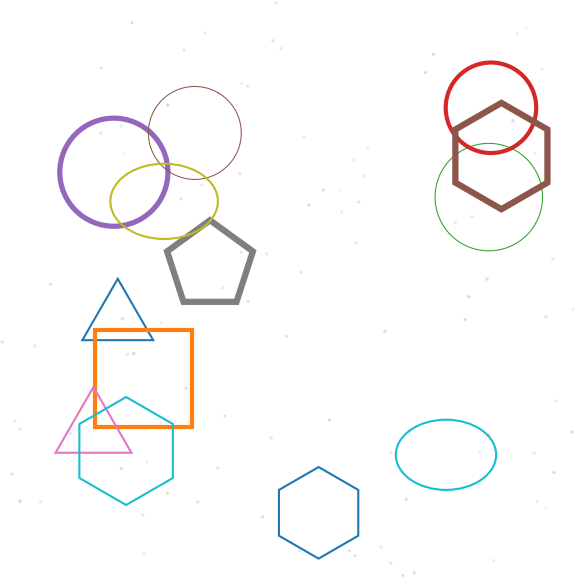[{"shape": "triangle", "thickness": 1, "radius": 0.35, "center": [0.204, 0.446]}, {"shape": "hexagon", "thickness": 1, "radius": 0.4, "center": [0.552, 0.111]}, {"shape": "square", "thickness": 2, "radius": 0.42, "center": [0.248, 0.344]}, {"shape": "circle", "thickness": 0.5, "radius": 0.47, "center": [0.846, 0.658]}, {"shape": "circle", "thickness": 2, "radius": 0.39, "center": [0.85, 0.813]}, {"shape": "circle", "thickness": 2.5, "radius": 0.47, "center": [0.197, 0.701]}, {"shape": "circle", "thickness": 0.5, "radius": 0.4, "center": [0.337, 0.769]}, {"shape": "hexagon", "thickness": 3, "radius": 0.46, "center": [0.868, 0.729]}, {"shape": "triangle", "thickness": 1, "radius": 0.38, "center": [0.162, 0.253]}, {"shape": "pentagon", "thickness": 3, "radius": 0.39, "center": [0.364, 0.54]}, {"shape": "oval", "thickness": 1, "radius": 0.47, "center": [0.284, 0.65]}, {"shape": "hexagon", "thickness": 1, "radius": 0.47, "center": [0.218, 0.218]}, {"shape": "oval", "thickness": 1, "radius": 0.43, "center": [0.772, 0.212]}]